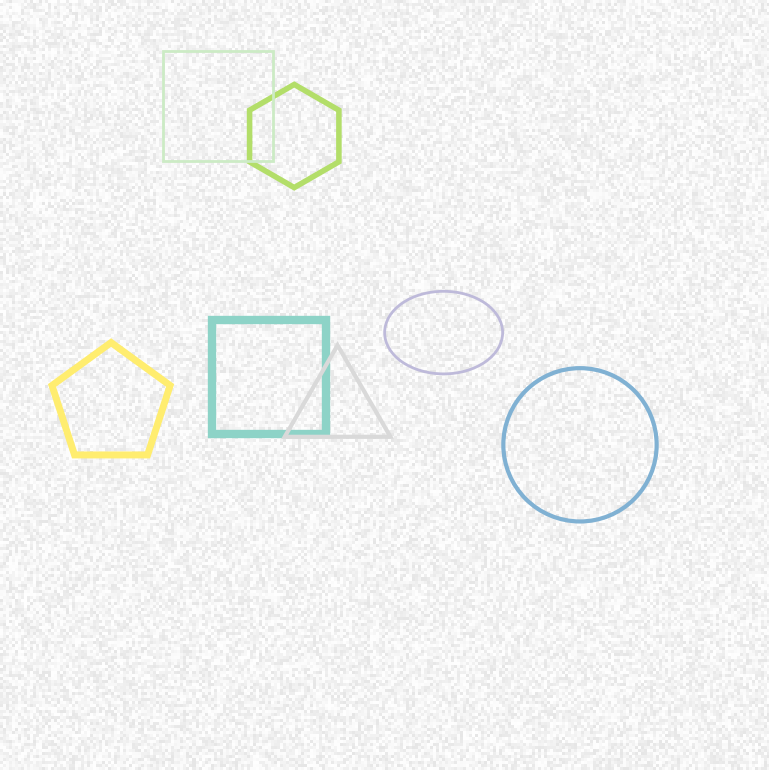[{"shape": "square", "thickness": 3, "radius": 0.37, "center": [0.349, 0.51]}, {"shape": "oval", "thickness": 1, "radius": 0.38, "center": [0.576, 0.568]}, {"shape": "circle", "thickness": 1.5, "radius": 0.5, "center": [0.753, 0.422]}, {"shape": "hexagon", "thickness": 2, "radius": 0.33, "center": [0.382, 0.823]}, {"shape": "triangle", "thickness": 1.5, "radius": 0.4, "center": [0.438, 0.472]}, {"shape": "square", "thickness": 1, "radius": 0.36, "center": [0.283, 0.862]}, {"shape": "pentagon", "thickness": 2.5, "radius": 0.4, "center": [0.144, 0.474]}]